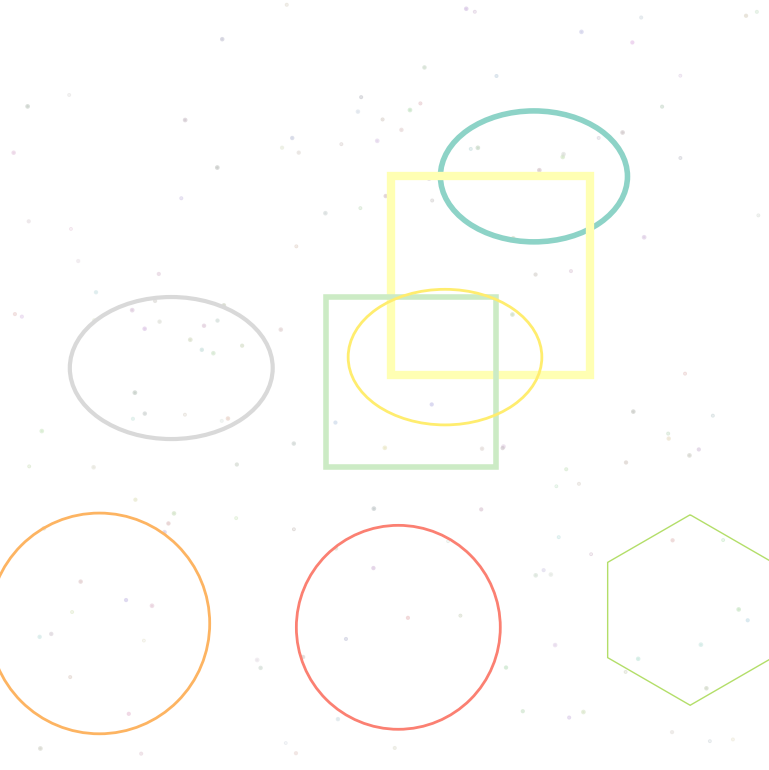[{"shape": "oval", "thickness": 2, "radius": 0.61, "center": [0.693, 0.771]}, {"shape": "square", "thickness": 3, "radius": 0.65, "center": [0.637, 0.642]}, {"shape": "circle", "thickness": 1, "radius": 0.66, "center": [0.517, 0.185]}, {"shape": "circle", "thickness": 1, "radius": 0.72, "center": [0.129, 0.19]}, {"shape": "hexagon", "thickness": 0.5, "radius": 0.62, "center": [0.896, 0.208]}, {"shape": "oval", "thickness": 1.5, "radius": 0.66, "center": [0.222, 0.522]}, {"shape": "square", "thickness": 2, "radius": 0.55, "center": [0.533, 0.504]}, {"shape": "oval", "thickness": 1, "radius": 0.63, "center": [0.578, 0.536]}]